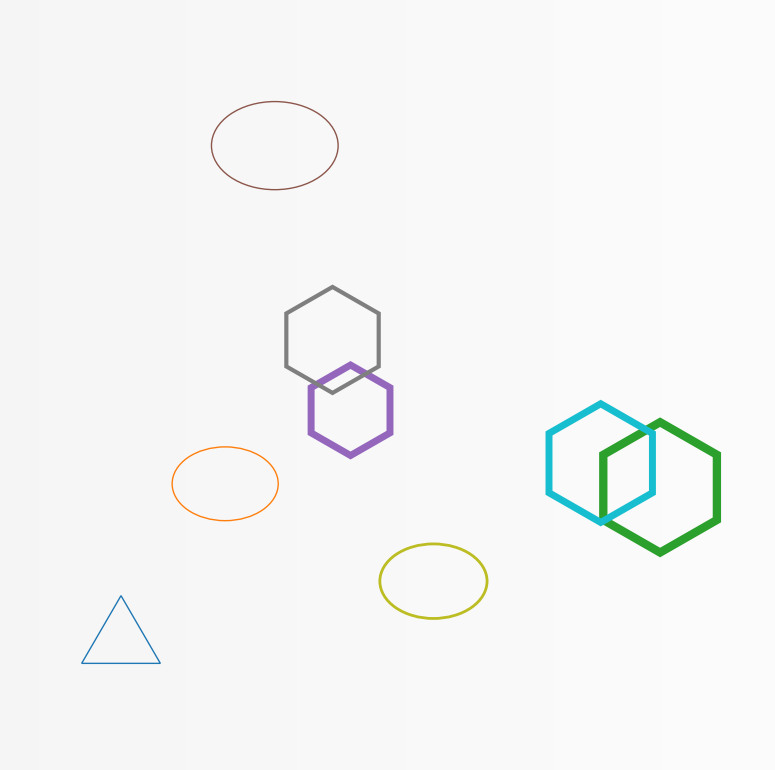[{"shape": "triangle", "thickness": 0.5, "radius": 0.29, "center": [0.156, 0.168]}, {"shape": "oval", "thickness": 0.5, "radius": 0.34, "center": [0.291, 0.372]}, {"shape": "hexagon", "thickness": 3, "radius": 0.42, "center": [0.852, 0.367]}, {"shape": "hexagon", "thickness": 2.5, "radius": 0.29, "center": [0.452, 0.467]}, {"shape": "oval", "thickness": 0.5, "radius": 0.41, "center": [0.355, 0.811]}, {"shape": "hexagon", "thickness": 1.5, "radius": 0.34, "center": [0.429, 0.559]}, {"shape": "oval", "thickness": 1, "radius": 0.35, "center": [0.559, 0.245]}, {"shape": "hexagon", "thickness": 2.5, "radius": 0.39, "center": [0.775, 0.399]}]